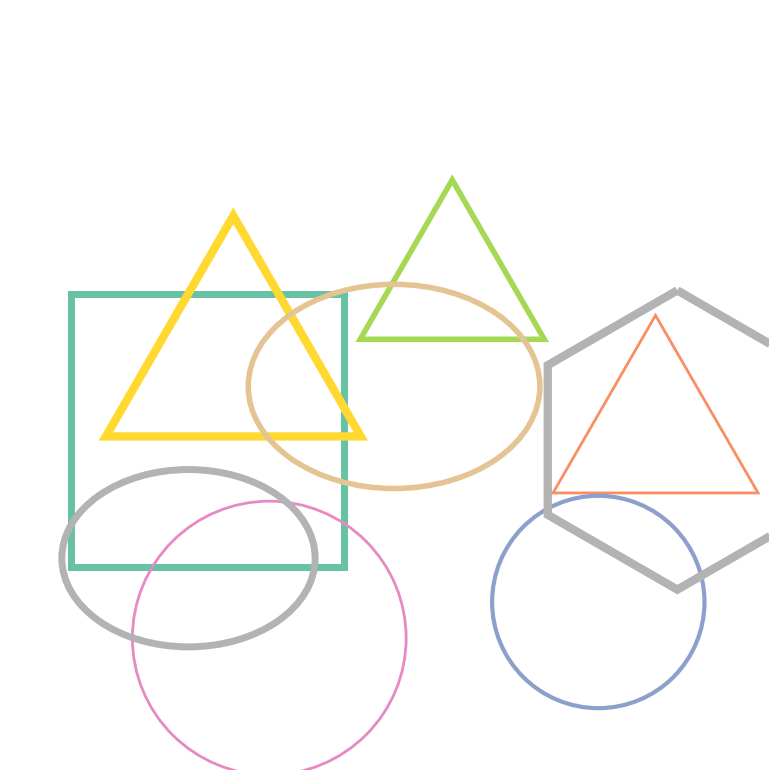[{"shape": "square", "thickness": 2.5, "radius": 0.89, "center": [0.269, 0.441]}, {"shape": "triangle", "thickness": 1, "radius": 0.77, "center": [0.851, 0.437]}, {"shape": "circle", "thickness": 1.5, "radius": 0.69, "center": [0.777, 0.218]}, {"shape": "circle", "thickness": 1, "radius": 0.89, "center": [0.35, 0.171]}, {"shape": "triangle", "thickness": 2, "radius": 0.69, "center": [0.587, 0.628]}, {"shape": "triangle", "thickness": 3, "radius": 0.96, "center": [0.303, 0.529]}, {"shape": "oval", "thickness": 2, "radius": 0.95, "center": [0.512, 0.498]}, {"shape": "oval", "thickness": 2.5, "radius": 0.82, "center": [0.245, 0.275]}, {"shape": "hexagon", "thickness": 3, "radius": 0.97, "center": [0.88, 0.429]}]